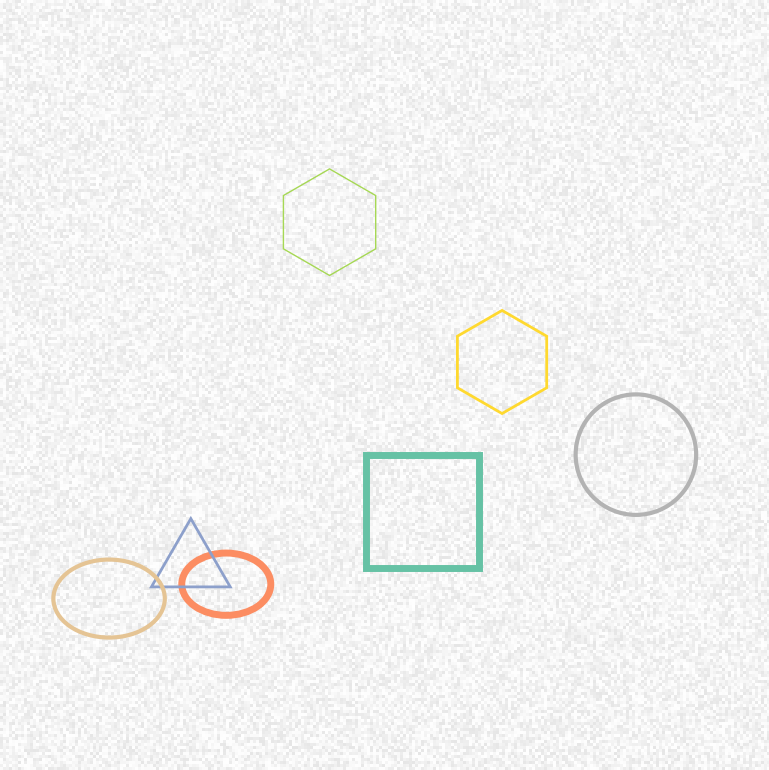[{"shape": "square", "thickness": 2.5, "radius": 0.37, "center": [0.549, 0.336]}, {"shape": "oval", "thickness": 2.5, "radius": 0.29, "center": [0.294, 0.241]}, {"shape": "triangle", "thickness": 1, "radius": 0.3, "center": [0.248, 0.267]}, {"shape": "hexagon", "thickness": 0.5, "radius": 0.35, "center": [0.428, 0.711]}, {"shape": "hexagon", "thickness": 1, "radius": 0.33, "center": [0.652, 0.53]}, {"shape": "oval", "thickness": 1.5, "radius": 0.36, "center": [0.142, 0.223]}, {"shape": "circle", "thickness": 1.5, "radius": 0.39, "center": [0.826, 0.41]}]